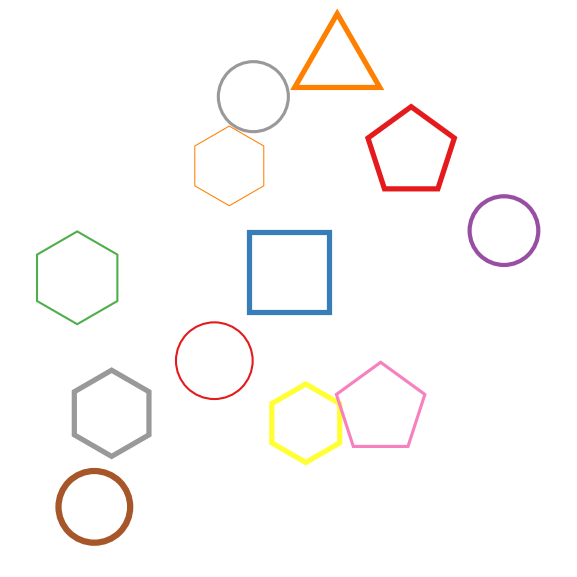[{"shape": "circle", "thickness": 1, "radius": 0.33, "center": [0.371, 0.375]}, {"shape": "pentagon", "thickness": 2.5, "radius": 0.39, "center": [0.712, 0.736]}, {"shape": "square", "thickness": 2.5, "radius": 0.35, "center": [0.5, 0.528]}, {"shape": "hexagon", "thickness": 1, "radius": 0.4, "center": [0.134, 0.518]}, {"shape": "circle", "thickness": 2, "radius": 0.3, "center": [0.873, 0.6]}, {"shape": "triangle", "thickness": 2.5, "radius": 0.43, "center": [0.584, 0.89]}, {"shape": "hexagon", "thickness": 0.5, "radius": 0.34, "center": [0.397, 0.712]}, {"shape": "hexagon", "thickness": 2.5, "radius": 0.34, "center": [0.529, 0.266]}, {"shape": "circle", "thickness": 3, "radius": 0.31, "center": [0.163, 0.121]}, {"shape": "pentagon", "thickness": 1.5, "radius": 0.4, "center": [0.659, 0.291]}, {"shape": "circle", "thickness": 1.5, "radius": 0.3, "center": [0.439, 0.832]}, {"shape": "hexagon", "thickness": 2.5, "radius": 0.37, "center": [0.193, 0.283]}]